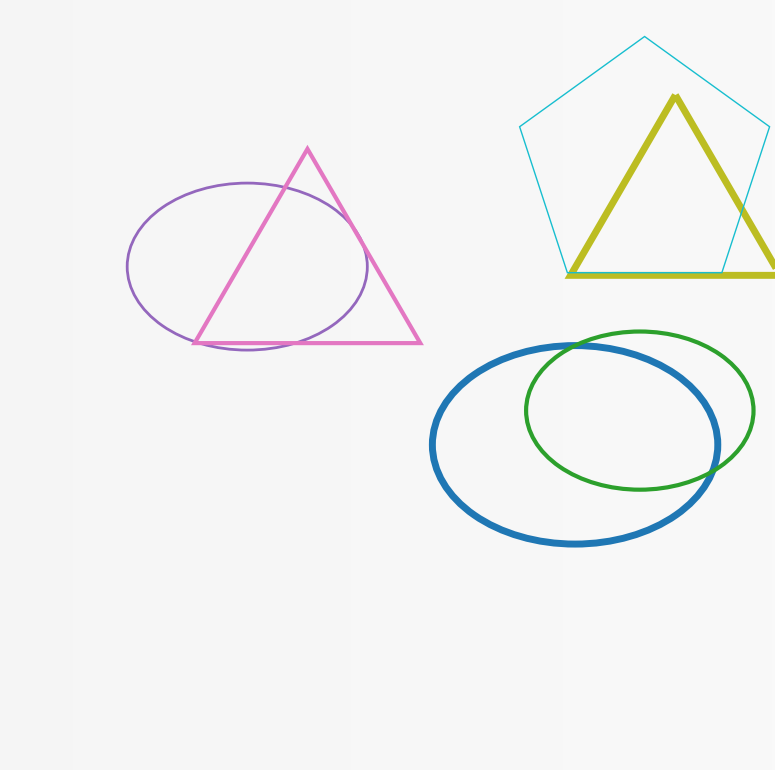[{"shape": "oval", "thickness": 2.5, "radius": 0.92, "center": [0.742, 0.422]}, {"shape": "oval", "thickness": 1.5, "radius": 0.73, "center": [0.826, 0.467]}, {"shape": "oval", "thickness": 1, "radius": 0.77, "center": [0.319, 0.654]}, {"shape": "triangle", "thickness": 1.5, "radius": 0.84, "center": [0.397, 0.638]}, {"shape": "triangle", "thickness": 2.5, "radius": 0.78, "center": [0.871, 0.72]}, {"shape": "pentagon", "thickness": 0.5, "radius": 0.85, "center": [0.832, 0.783]}]